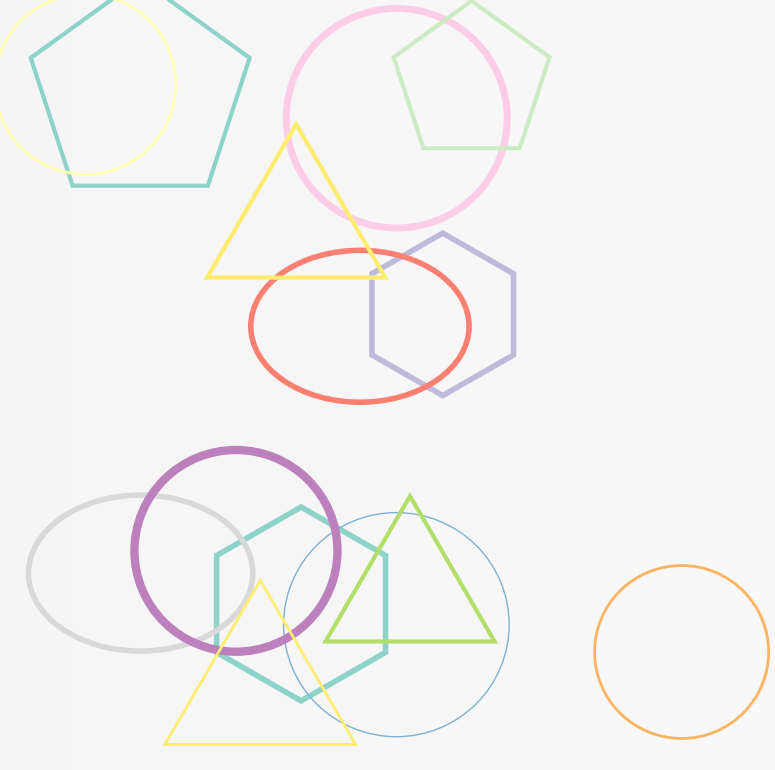[{"shape": "pentagon", "thickness": 1.5, "radius": 0.74, "center": [0.181, 0.879]}, {"shape": "hexagon", "thickness": 2, "radius": 0.63, "center": [0.388, 0.216]}, {"shape": "circle", "thickness": 1, "radius": 0.58, "center": [0.11, 0.891]}, {"shape": "hexagon", "thickness": 2, "radius": 0.53, "center": [0.571, 0.592]}, {"shape": "oval", "thickness": 2, "radius": 0.7, "center": [0.464, 0.576]}, {"shape": "circle", "thickness": 0.5, "radius": 0.73, "center": [0.511, 0.189]}, {"shape": "circle", "thickness": 1, "radius": 0.56, "center": [0.879, 0.153]}, {"shape": "triangle", "thickness": 1.5, "radius": 0.63, "center": [0.529, 0.23]}, {"shape": "circle", "thickness": 2.5, "radius": 0.71, "center": [0.512, 0.846]}, {"shape": "oval", "thickness": 2, "radius": 0.72, "center": [0.181, 0.256]}, {"shape": "circle", "thickness": 3, "radius": 0.65, "center": [0.304, 0.285]}, {"shape": "pentagon", "thickness": 1.5, "radius": 0.53, "center": [0.609, 0.893]}, {"shape": "triangle", "thickness": 1.5, "radius": 0.66, "center": [0.382, 0.706]}, {"shape": "triangle", "thickness": 1, "radius": 0.71, "center": [0.336, 0.104]}]